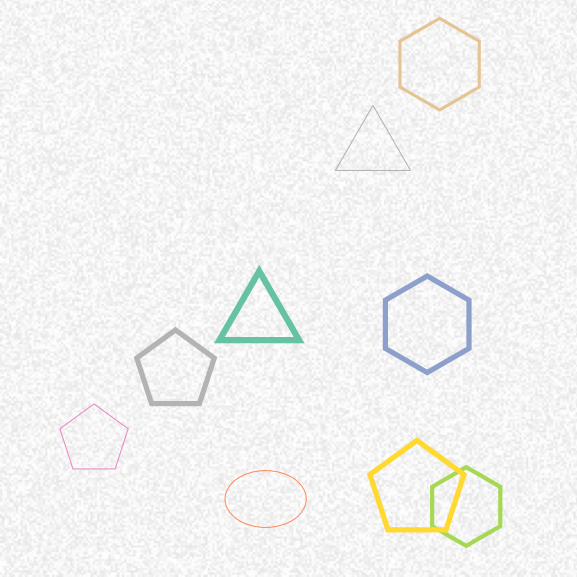[{"shape": "triangle", "thickness": 3, "radius": 0.4, "center": [0.449, 0.45]}, {"shape": "oval", "thickness": 0.5, "radius": 0.35, "center": [0.46, 0.135]}, {"shape": "hexagon", "thickness": 2.5, "radius": 0.42, "center": [0.74, 0.438]}, {"shape": "pentagon", "thickness": 0.5, "radius": 0.31, "center": [0.163, 0.237]}, {"shape": "hexagon", "thickness": 2, "radius": 0.34, "center": [0.807, 0.122]}, {"shape": "pentagon", "thickness": 2.5, "radius": 0.43, "center": [0.722, 0.151]}, {"shape": "hexagon", "thickness": 1.5, "radius": 0.4, "center": [0.761, 0.888]}, {"shape": "triangle", "thickness": 0.5, "radius": 0.38, "center": [0.646, 0.742]}, {"shape": "pentagon", "thickness": 2.5, "radius": 0.35, "center": [0.304, 0.357]}]